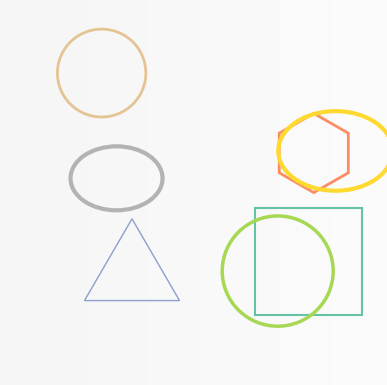[{"shape": "square", "thickness": 1.5, "radius": 0.69, "center": [0.796, 0.321]}, {"shape": "hexagon", "thickness": 2, "radius": 0.51, "center": [0.81, 0.603]}, {"shape": "triangle", "thickness": 1, "radius": 0.71, "center": [0.341, 0.29]}, {"shape": "circle", "thickness": 2.5, "radius": 0.72, "center": [0.717, 0.296]}, {"shape": "oval", "thickness": 3, "radius": 0.74, "center": [0.866, 0.608]}, {"shape": "circle", "thickness": 2, "radius": 0.57, "center": [0.262, 0.81]}, {"shape": "oval", "thickness": 3, "radius": 0.59, "center": [0.301, 0.537]}]